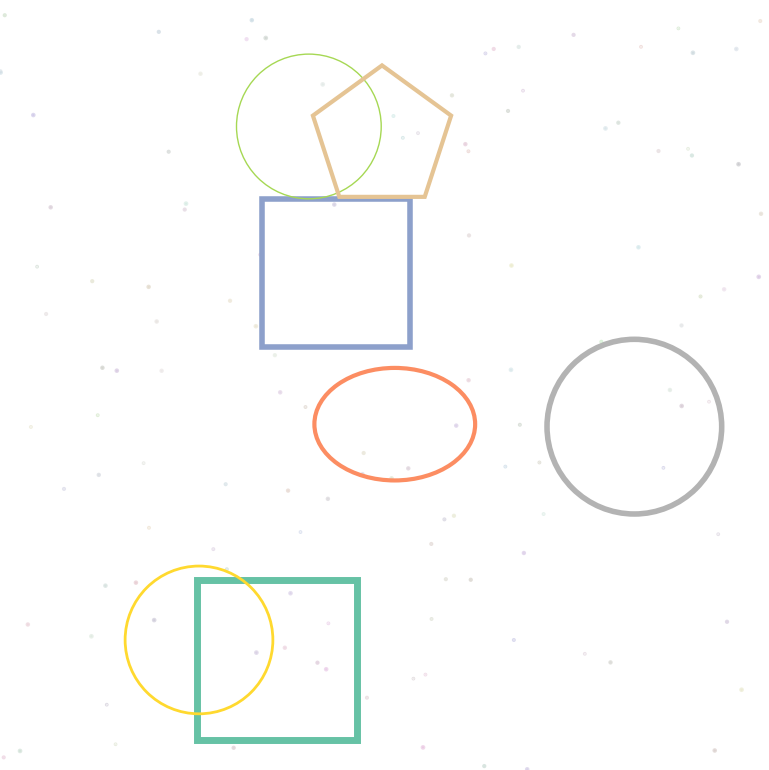[{"shape": "square", "thickness": 2.5, "radius": 0.52, "center": [0.36, 0.142]}, {"shape": "oval", "thickness": 1.5, "radius": 0.52, "center": [0.513, 0.449]}, {"shape": "square", "thickness": 2, "radius": 0.48, "center": [0.436, 0.645]}, {"shape": "circle", "thickness": 0.5, "radius": 0.47, "center": [0.401, 0.836]}, {"shape": "circle", "thickness": 1, "radius": 0.48, "center": [0.258, 0.169]}, {"shape": "pentagon", "thickness": 1.5, "radius": 0.47, "center": [0.496, 0.821]}, {"shape": "circle", "thickness": 2, "radius": 0.57, "center": [0.824, 0.446]}]